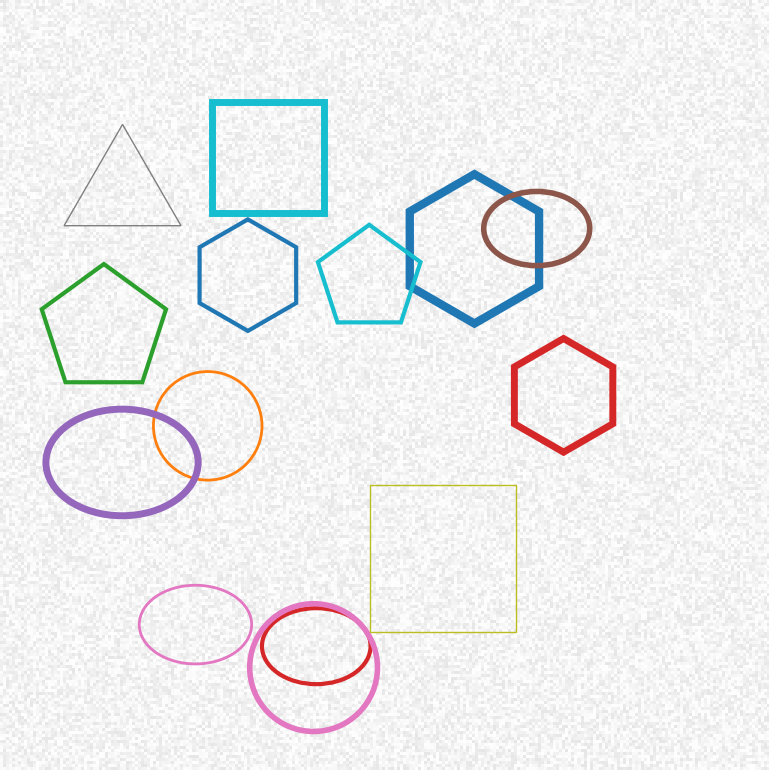[{"shape": "hexagon", "thickness": 3, "radius": 0.48, "center": [0.616, 0.677]}, {"shape": "hexagon", "thickness": 1.5, "radius": 0.36, "center": [0.322, 0.643]}, {"shape": "circle", "thickness": 1, "radius": 0.35, "center": [0.27, 0.447]}, {"shape": "pentagon", "thickness": 1.5, "radius": 0.42, "center": [0.135, 0.572]}, {"shape": "hexagon", "thickness": 2.5, "radius": 0.37, "center": [0.732, 0.487]}, {"shape": "oval", "thickness": 1.5, "radius": 0.35, "center": [0.411, 0.161]}, {"shape": "oval", "thickness": 2.5, "radius": 0.49, "center": [0.158, 0.399]}, {"shape": "oval", "thickness": 2, "radius": 0.34, "center": [0.697, 0.703]}, {"shape": "circle", "thickness": 2, "radius": 0.41, "center": [0.407, 0.133]}, {"shape": "oval", "thickness": 1, "radius": 0.36, "center": [0.254, 0.189]}, {"shape": "triangle", "thickness": 0.5, "radius": 0.44, "center": [0.159, 0.751]}, {"shape": "square", "thickness": 0.5, "radius": 0.48, "center": [0.575, 0.274]}, {"shape": "square", "thickness": 2.5, "radius": 0.36, "center": [0.348, 0.795]}, {"shape": "pentagon", "thickness": 1.5, "radius": 0.35, "center": [0.479, 0.638]}]